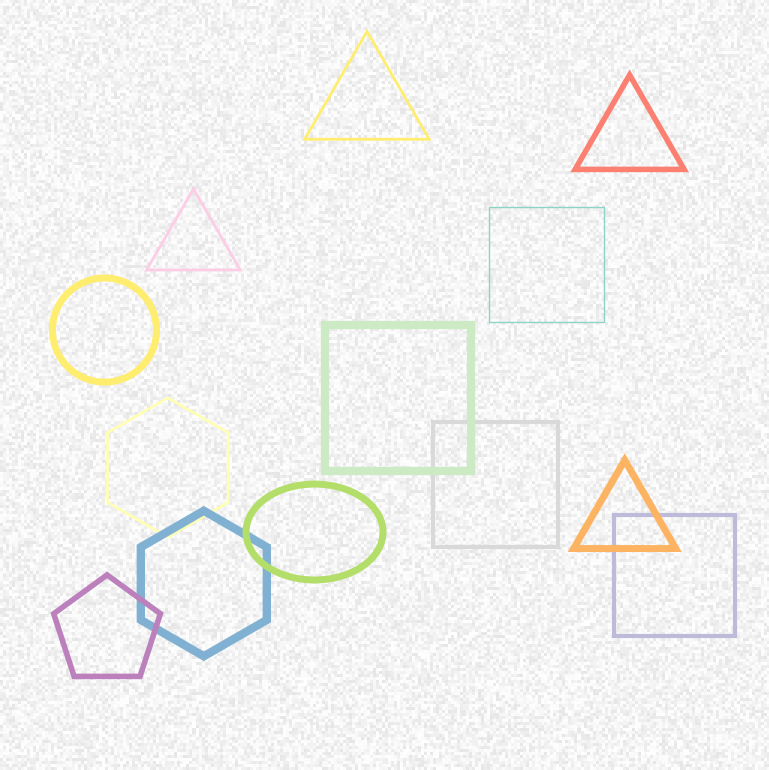[{"shape": "square", "thickness": 0.5, "radius": 0.37, "center": [0.71, 0.656]}, {"shape": "hexagon", "thickness": 1, "radius": 0.45, "center": [0.218, 0.393]}, {"shape": "square", "thickness": 1.5, "radius": 0.39, "center": [0.876, 0.253]}, {"shape": "triangle", "thickness": 2, "radius": 0.41, "center": [0.818, 0.821]}, {"shape": "hexagon", "thickness": 3, "radius": 0.47, "center": [0.265, 0.242]}, {"shape": "triangle", "thickness": 2.5, "radius": 0.38, "center": [0.811, 0.326]}, {"shape": "oval", "thickness": 2.5, "radius": 0.44, "center": [0.408, 0.309]}, {"shape": "triangle", "thickness": 1, "radius": 0.35, "center": [0.251, 0.685]}, {"shape": "square", "thickness": 1.5, "radius": 0.4, "center": [0.644, 0.371]}, {"shape": "pentagon", "thickness": 2, "radius": 0.36, "center": [0.139, 0.18]}, {"shape": "square", "thickness": 3, "radius": 0.47, "center": [0.517, 0.483]}, {"shape": "circle", "thickness": 2.5, "radius": 0.34, "center": [0.136, 0.571]}, {"shape": "triangle", "thickness": 1, "radius": 0.47, "center": [0.477, 0.866]}]